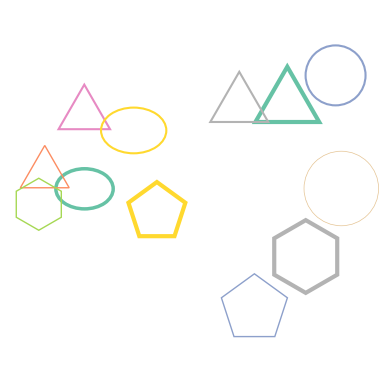[{"shape": "oval", "thickness": 2.5, "radius": 0.37, "center": [0.22, 0.51]}, {"shape": "triangle", "thickness": 3, "radius": 0.48, "center": [0.746, 0.731]}, {"shape": "triangle", "thickness": 1, "radius": 0.37, "center": [0.116, 0.549]}, {"shape": "pentagon", "thickness": 1, "radius": 0.45, "center": [0.661, 0.199]}, {"shape": "circle", "thickness": 1.5, "radius": 0.39, "center": [0.872, 0.804]}, {"shape": "triangle", "thickness": 1.5, "radius": 0.39, "center": [0.219, 0.703]}, {"shape": "hexagon", "thickness": 1, "radius": 0.34, "center": [0.101, 0.469]}, {"shape": "oval", "thickness": 1.5, "radius": 0.42, "center": [0.347, 0.661]}, {"shape": "pentagon", "thickness": 3, "radius": 0.39, "center": [0.408, 0.449]}, {"shape": "circle", "thickness": 0.5, "radius": 0.48, "center": [0.887, 0.51]}, {"shape": "triangle", "thickness": 1.5, "radius": 0.43, "center": [0.621, 0.727]}, {"shape": "hexagon", "thickness": 3, "radius": 0.47, "center": [0.794, 0.334]}]